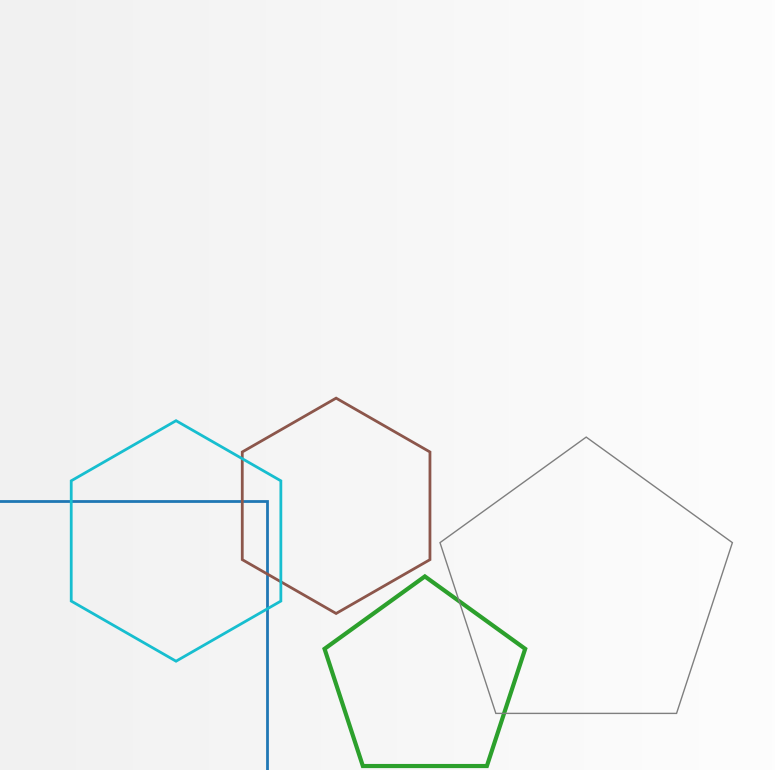[{"shape": "square", "thickness": 1, "radius": 1.0, "center": [0.145, 0.149]}, {"shape": "pentagon", "thickness": 1.5, "radius": 0.68, "center": [0.548, 0.115]}, {"shape": "hexagon", "thickness": 1, "radius": 0.7, "center": [0.434, 0.343]}, {"shape": "pentagon", "thickness": 0.5, "radius": 0.99, "center": [0.756, 0.234]}, {"shape": "hexagon", "thickness": 1, "radius": 0.78, "center": [0.227, 0.297]}]